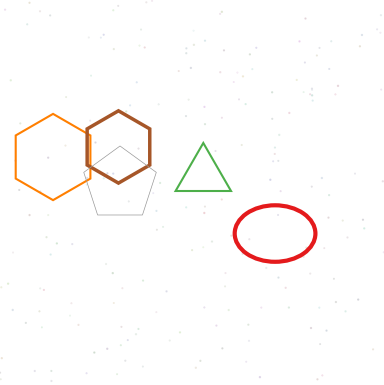[{"shape": "oval", "thickness": 3, "radius": 0.52, "center": [0.714, 0.393]}, {"shape": "triangle", "thickness": 1.5, "radius": 0.42, "center": [0.528, 0.545]}, {"shape": "hexagon", "thickness": 1.5, "radius": 0.56, "center": [0.138, 0.592]}, {"shape": "hexagon", "thickness": 2.5, "radius": 0.47, "center": [0.308, 0.618]}, {"shape": "pentagon", "thickness": 0.5, "radius": 0.5, "center": [0.312, 0.522]}]